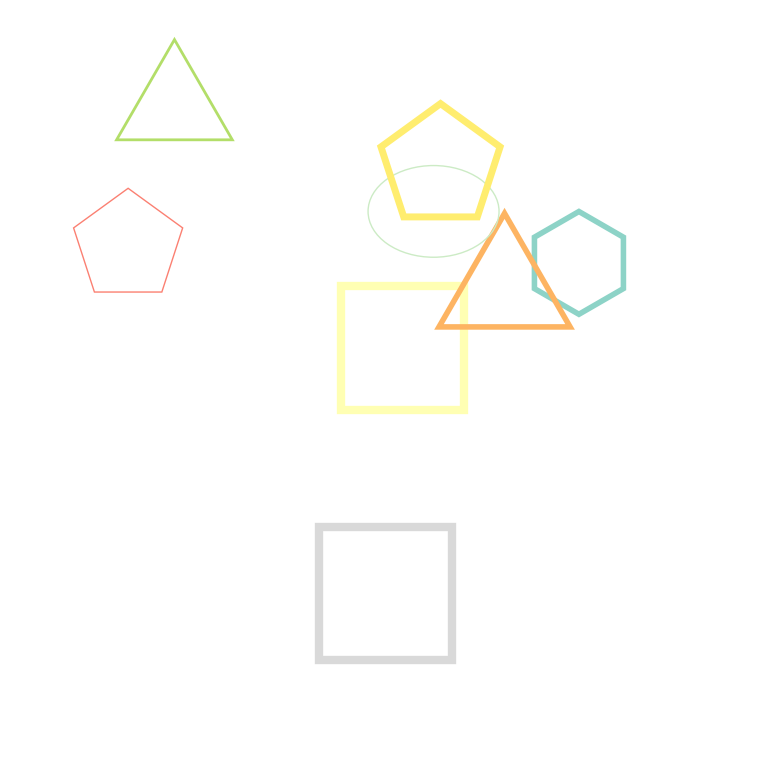[{"shape": "hexagon", "thickness": 2, "radius": 0.33, "center": [0.752, 0.659]}, {"shape": "square", "thickness": 3, "radius": 0.4, "center": [0.523, 0.548]}, {"shape": "pentagon", "thickness": 0.5, "radius": 0.37, "center": [0.166, 0.681]}, {"shape": "triangle", "thickness": 2, "radius": 0.49, "center": [0.655, 0.625]}, {"shape": "triangle", "thickness": 1, "radius": 0.43, "center": [0.227, 0.862]}, {"shape": "square", "thickness": 3, "radius": 0.43, "center": [0.501, 0.229]}, {"shape": "oval", "thickness": 0.5, "radius": 0.43, "center": [0.563, 0.725]}, {"shape": "pentagon", "thickness": 2.5, "radius": 0.41, "center": [0.572, 0.784]}]